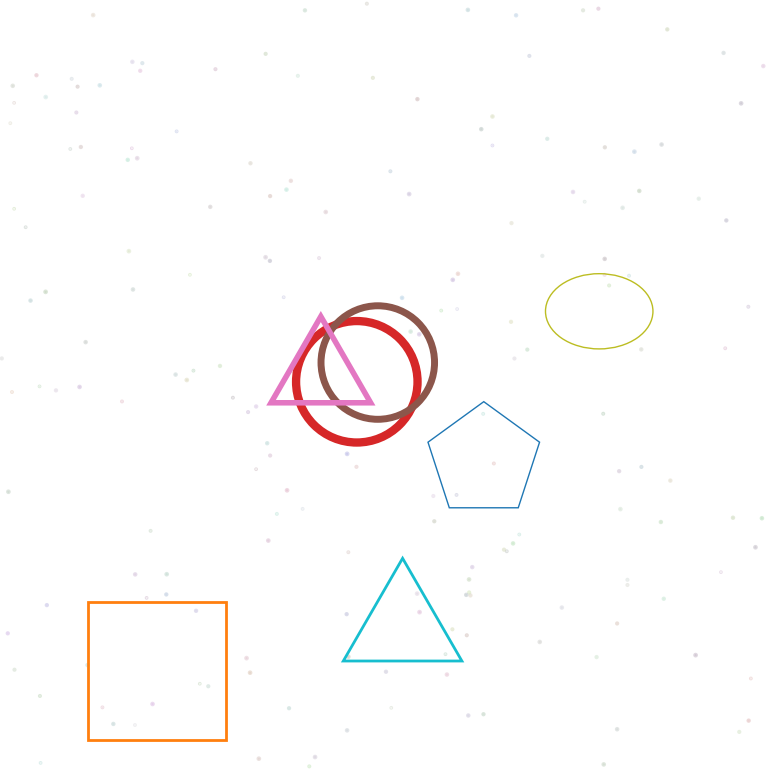[{"shape": "pentagon", "thickness": 0.5, "radius": 0.38, "center": [0.628, 0.402]}, {"shape": "square", "thickness": 1, "radius": 0.45, "center": [0.204, 0.128]}, {"shape": "circle", "thickness": 3, "radius": 0.39, "center": [0.463, 0.504]}, {"shape": "circle", "thickness": 2.5, "radius": 0.37, "center": [0.491, 0.529]}, {"shape": "triangle", "thickness": 2, "radius": 0.37, "center": [0.417, 0.514]}, {"shape": "oval", "thickness": 0.5, "radius": 0.35, "center": [0.778, 0.596]}, {"shape": "triangle", "thickness": 1, "radius": 0.44, "center": [0.523, 0.186]}]